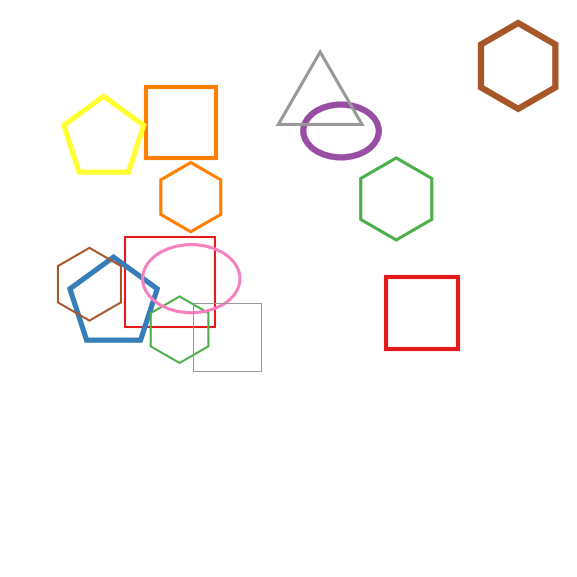[{"shape": "square", "thickness": 2, "radius": 0.31, "center": [0.731, 0.457]}, {"shape": "square", "thickness": 1, "radius": 0.39, "center": [0.294, 0.511]}, {"shape": "pentagon", "thickness": 2.5, "radius": 0.4, "center": [0.197, 0.474]}, {"shape": "hexagon", "thickness": 1, "radius": 0.29, "center": [0.311, 0.428]}, {"shape": "hexagon", "thickness": 1.5, "radius": 0.36, "center": [0.686, 0.655]}, {"shape": "oval", "thickness": 3, "radius": 0.33, "center": [0.591, 0.772]}, {"shape": "hexagon", "thickness": 1.5, "radius": 0.3, "center": [0.33, 0.658]}, {"shape": "square", "thickness": 2, "radius": 0.31, "center": [0.313, 0.787]}, {"shape": "pentagon", "thickness": 2.5, "radius": 0.36, "center": [0.18, 0.76]}, {"shape": "hexagon", "thickness": 3, "radius": 0.37, "center": [0.897, 0.885]}, {"shape": "hexagon", "thickness": 1, "radius": 0.31, "center": [0.155, 0.507]}, {"shape": "oval", "thickness": 1.5, "radius": 0.42, "center": [0.331, 0.517]}, {"shape": "square", "thickness": 0.5, "radius": 0.29, "center": [0.393, 0.416]}, {"shape": "triangle", "thickness": 1.5, "radius": 0.42, "center": [0.554, 0.825]}]